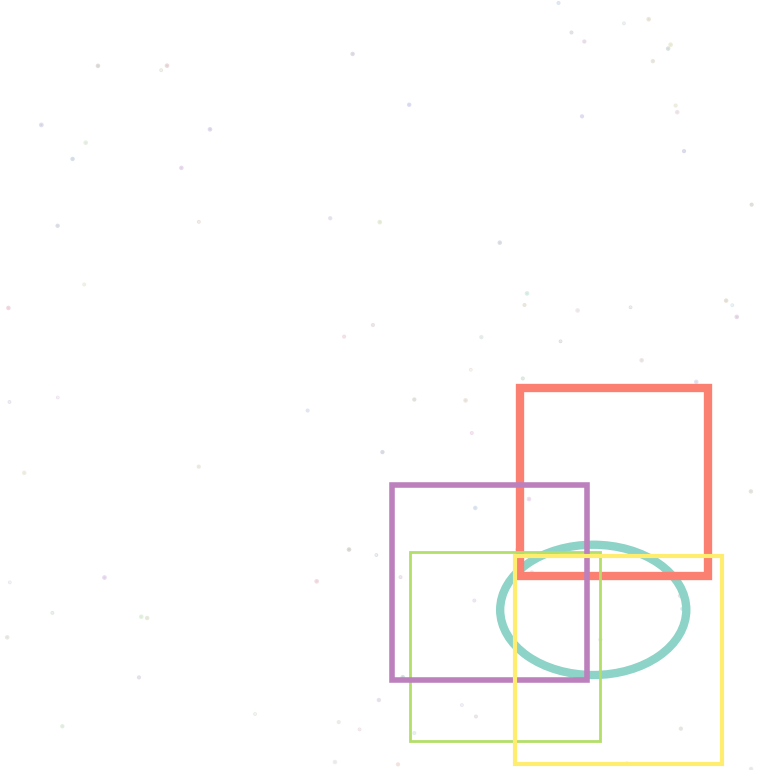[{"shape": "oval", "thickness": 3, "radius": 0.6, "center": [0.77, 0.208]}, {"shape": "square", "thickness": 3, "radius": 0.61, "center": [0.797, 0.374]}, {"shape": "square", "thickness": 1, "radius": 0.62, "center": [0.656, 0.16]}, {"shape": "square", "thickness": 2, "radius": 0.63, "center": [0.635, 0.243]}, {"shape": "square", "thickness": 1.5, "radius": 0.67, "center": [0.803, 0.143]}]